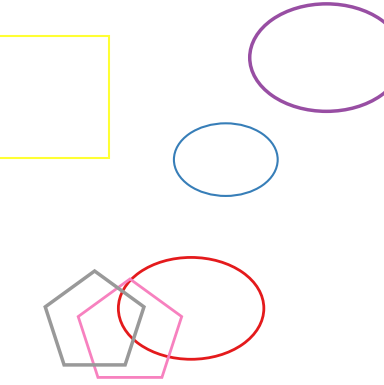[{"shape": "oval", "thickness": 2, "radius": 0.94, "center": [0.496, 0.199]}, {"shape": "oval", "thickness": 1.5, "radius": 0.67, "center": [0.586, 0.585]}, {"shape": "oval", "thickness": 2.5, "radius": 1.0, "center": [0.848, 0.85]}, {"shape": "square", "thickness": 1.5, "radius": 0.79, "center": [0.124, 0.748]}, {"shape": "pentagon", "thickness": 2, "radius": 0.71, "center": [0.338, 0.134]}, {"shape": "pentagon", "thickness": 2.5, "radius": 0.67, "center": [0.246, 0.161]}]